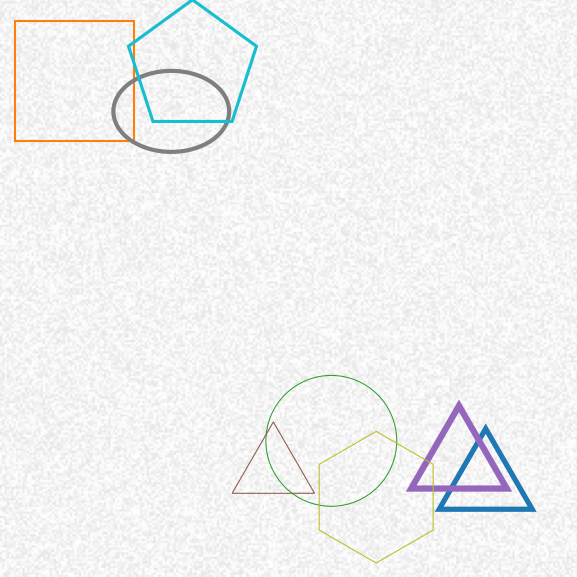[{"shape": "triangle", "thickness": 2.5, "radius": 0.47, "center": [0.841, 0.164]}, {"shape": "square", "thickness": 1, "radius": 0.52, "center": [0.129, 0.859]}, {"shape": "circle", "thickness": 0.5, "radius": 0.57, "center": [0.574, 0.236]}, {"shape": "triangle", "thickness": 3, "radius": 0.48, "center": [0.795, 0.201]}, {"shape": "triangle", "thickness": 0.5, "radius": 0.41, "center": [0.473, 0.186]}, {"shape": "oval", "thickness": 2, "radius": 0.5, "center": [0.297, 0.806]}, {"shape": "hexagon", "thickness": 0.5, "radius": 0.57, "center": [0.651, 0.138]}, {"shape": "pentagon", "thickness": 1.5, "radius": 0.58, "center": [0.333, 0.883]}]